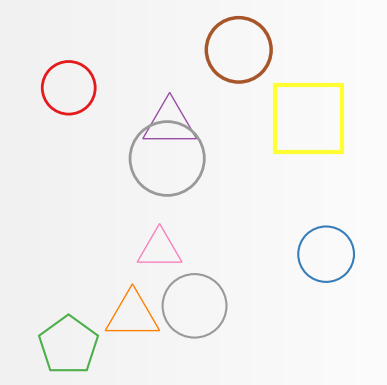[{"shape": "circle", "thickness": 2, "radius": 0.34, "center": [0.177, 0.772]}, {"shape": "circle", "thickness": 1.5, "radius": 0.36, "center": [0.842, 0.34]}, {"shape": "pentagon", "thickness": 1.5, "radius": 0.4, "center": [0.177, 0.103]}, {"shape": "triangle", "thickness": 1, "radius": 0.4, "center": [0.438, 0.68]}, {"shape": "triangle", "thickness": 1, "radius": 0.4, "center": [0.342, 0.182]}, {"shape": "square", "thickness": 3, "radius": 0.43, "center": [0.795, 0.692]}, {"shape": "circle", "thickness": 2.5, "radius": 0.42, "center": [0.616, 0.871]}, {"shape": "triangle", "thickness": 1, "radius": 0.33, "center": [0.412, 0.352]}, {"shape": "circle", "thickness": 2, "radius": 0.48, "center": [0.431, 0.588]}, {"shape": "circle", "thickness": 1.5, "radius": 0.41, "center": [0.502, 0.206]}]